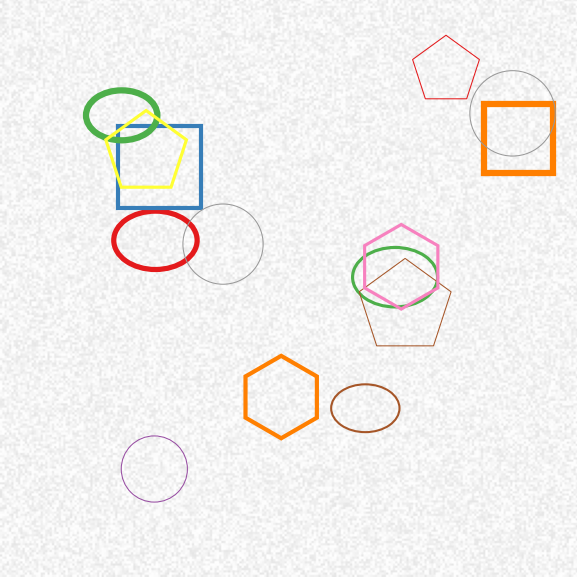[{"shape": "pentagon", "thickness": 0.5, "radius": 0.3, "center": [0.772, 0.877]}, {"shape": "oval", "thickness": 2.5, "radius": 0.36, "center": [0.269, 0.583]}, {"shape": "square", "thickness": 2, "radius": 0.36, "center": [0.276, 0.71]}, {"shape": "oval", "thickness": 1.5, "radius": 0.37, "center": [0.684, 0.519]}, {"shape": "oval", "thickness": 3, "radius": 0.31, "center": [0.211, 0.799]}, {"shape": "circle", "thickness": 0.5, "radius": 0.29, "center": [0.267, 0.187]}, {"shape": "square", "thickness": 3, "radius": 0.3, "center": [0.898, 0.76]}, {"shape": "hexagon", "thickness": 2, "radius": 0.36, "center": [0.487, 0.312]}, {"shape": "pentagon", "thickness": 1.5, "radius": 0.37, "center": [0.253, 0.734]}, {"shape": "oval", "thickness": 1, "radius": 0.3, "center": [0.633, 0.292]}, {"shape": "pentagon", "thickness": 0.5, "radius": 0.42, "center": [0.701, 0.468]}, {"shape": "hexagon", "thickness": 1.5, "radius": 0.37, "center": [0.695, 0.537]}, {"shape": "circle", "thickness": 0.5, "radius": 0.37, "center": [0.888, 0.803]}, {"shape": "circle", "thickness": 0.5, "radius": 0.35, "center": [0.386, 0.576]}]